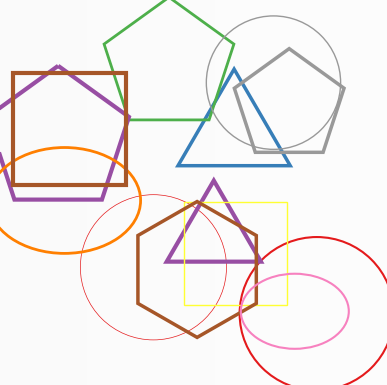[{"shape": "circle", "thickness": 0.5, "radius": 0.94, "center": [0.396, 0.306]}, {"shape": "circle", "thickness": 1.5, "radius": 1.0, "center": [0.817, 0.185]}, {"shape": "triangle", "thickness": 2.5, "radius": 0.84, "center": [0.604, 0.653]}, {"shape": "pentagon", "thickness": 2, "radius": 0.88, "center": [0.436, 0.831]}, {"shape": "triangle", "thickness": 3, "radius": 0.7, "center": [0.552, 0.391]}, {"shape": "pentagon", "thickness": 3, "radius": 0.96, "center": [0.15, 0.637]}, {"shape": "oval", "thickness": 2, "radius": 0.98, "center": [0.166, 0.479]}, {"shape": "square", "thickness": 1, "radius": 0.67, "center": [0.608, 0.341]}, {"shape": "hexagon", "thickness": 2.5, "radius": 0.88, "center": [0.509, 0.3]}, {"shape": "square", "thickness": 3, "radius": 0.73, "center": [0.18, 0.665]}, {"shape": "oval", "thickness": 1.5, "radius": 0.7, "center": [0.761, 0.192]}, {"shape": "circle", "thickness": 1, "radius": 0.87, "center": [0.706, 0.785]}, {"shape": "pentagon", "thickness": 2.5, "radius": 0.74, "center": [0.746, 0.725]}]